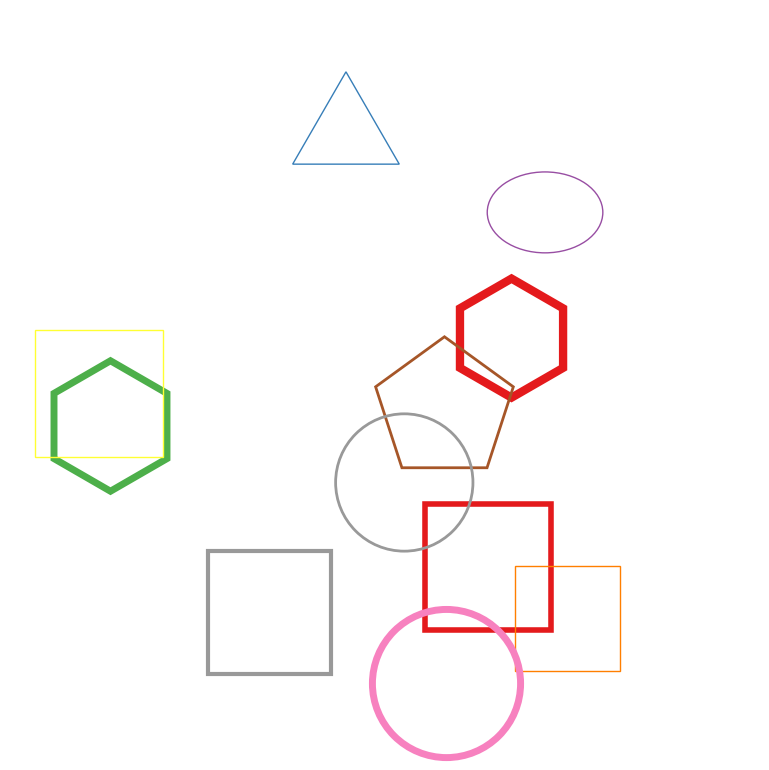[{"shape": "hexagon", "thickness": 3, "radius": 0.39, "center": [0.664, 0.561]}, {"shape": "square", "thickness": 2, "radius": 0.41, "center": [0.634, 0.264]}, {"shape": "triangle", "thickness": 0.5, "radius": 0.4, "center": [0.449, 0.827]}, {"shape": "hexagon", "thickness": 2.5, "radius": 0.42, "center": [0.143, 0.447]}, {"shape": "oval", "thickness": 0.5, "radius": 0.38, "center": [0.708, 0.724]}, {"shape": "square", "thickness": 0.5, "radius": 0.34, "center": [0.737, 0.196]}, {"shape": "square", "thickness": 0.5, "radius": 0.41, "center": [0.129, 0.489]}, {"shape": "pentagon", "thickness": 1, "radius": 0.47, "center": [0.577, 0.469]}, {"shape": "circle", "thickness": 2.5, "radius": 0.48, "center": [0.58, 0.112]}, {"shape": "square", "thickness": 1.5, "radius": 0.4, "center": [0.35, 0.205]}, {"shape": "circle", "thickness": 1, "radius": 0.45, "center": [0.525, 0.373]}]